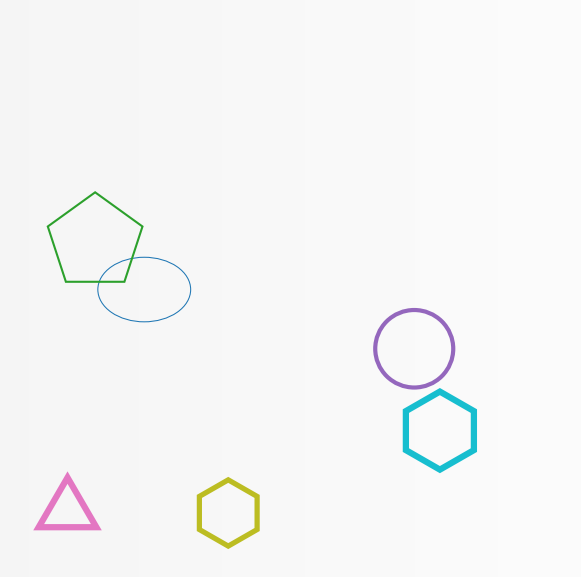[{"shape": "oval", "thickness": 0.5, "radius": 0.4, "center": [0.248, 0.498]}, {"shape": "pentagon", "thickness": 1, "radius": 0.43, "center": [0.164, 0.58]}, {"shape": "circle", "thickness": 2, "radius": 0.34, "center": [0.713, 0.395]}, {"shape": "triangle", "thickness": 3, "radius": 0.29, "center": [0.116, 0.115]}, {"shape": "hexagon", "thickness": 2.5, "radius": 0.29, "center": [0.393, 0.111]}, {"shape": "hexagon", "thickness": 3, "radius": 0.34, "center": [0.757, 0.254]}]